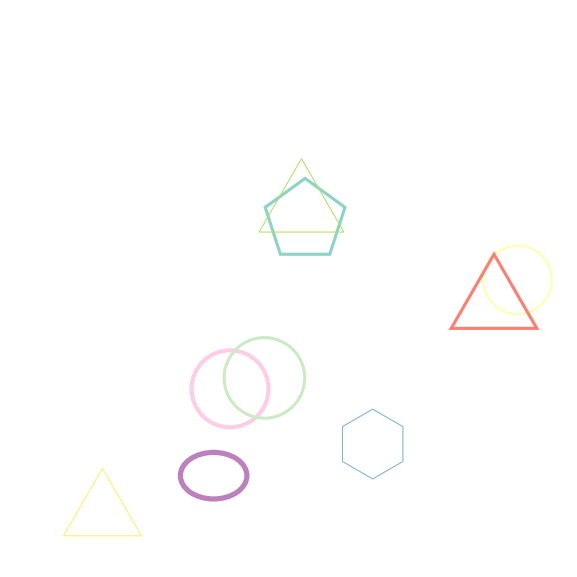[{"shape": "pentagon", "thickness": 1.5, "radius": 0.36, "center": [0.528, 0.618]}, {"shape": "circle", "thickness": 1, "radius": 0.3, "center": [0.896, 0.515]}, {"shape": "triangle", "thickness": 1.5, "radius": 0.43, "center": [0.855, 0.473]}, {"shape": "hexagon", "thickness": 0.5, "radius": 0.3, "center": [0.645, 0.23]}, {"shape": "triangle", "thickness": 0.5, "radius": 0.42, "center": [0.522, 0.64]}, {"shape": "circle", "thickness": 2, "radius": 0.33, "center": [0.398, 0.326]}, {"shape": "oval", "thickness": 2.5, "radius": 0.29, "center": [0.37, 0.175]}, {"shape": "circle", "thickness": 1.5, "radius": 0.35, "center": [0.458, 0.345]}, {"shape": "triangle", "thickness": 0.5, "radius": 0.39, "center": [0.177, 0.11]}]